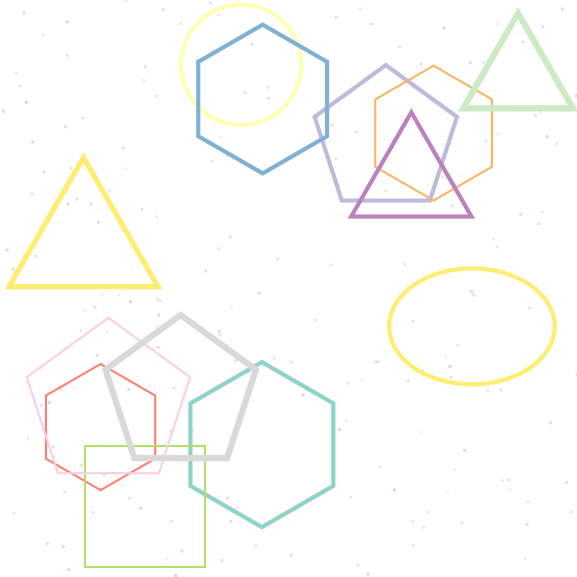[{"shape": "hexagon", "thickness": 2, "radius": 0.71, "center": [0.453, 0.229]}, {"shape": "circle", "thickness": 2, "radius": 0.52, "center": [0.418, 0.887]}, {"shape": "pentagon", "thickness": 2, "radius": 0.65, "center": [0.668, 0.757]}, {"shape": "hexagon", "thickness": 1, "radius": 0.55, "center": [0.174, 0.26]}, {"shape": "hexagon", "thickness": 2, "radius": 0.64, "center": [0.455, 0.828]}, {"shape": "hexagon", "thickness": 1, "radius": 0.58, "center": [0.751, 0.769]}, {"shape": "square", "thickness": 1, "radius": 0.52, "center": [0.251, 0.122]}, {"shape": "pentagon", "thickness": 1, "radius": 0.74, "center": [0.188, 0.3]}, {"shape": "pentagon", "thickness": 3, "radius": 0.68, "center": [0.313, 0.317]}, {"shape": "triangle", "thickness": 2, "radius": 0.6, "center": [0.712, 0.684]}, {"shape": "triangle", "thickness": 3, "radius": 0.55, "center": [0.897, 0.866]}, {"shape": "triangle", "thickness": 2.5, "radius": 0.75, "center": [0.145, 0.577]}, {"shape": "oval", "thickness": 2, "radius": 0.72, "center": [0.817, 0.434]}]